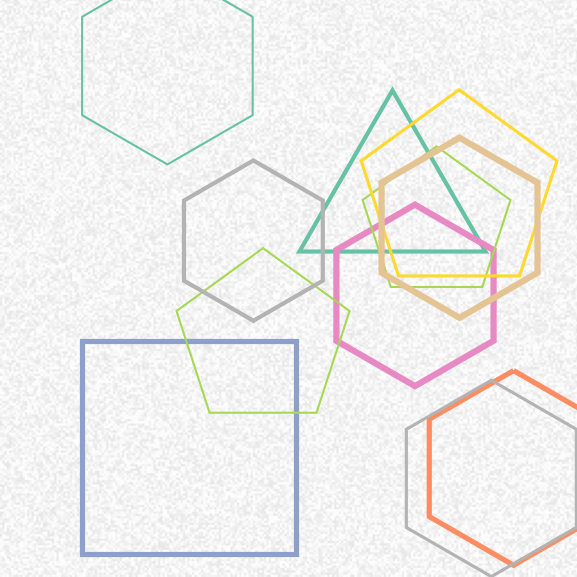[{"shape": "triangle", "thickness": 2, "radius": 0.93, "center": [0.68, 0.657]}, {"shape": "hexagon", "thickness": 1, "radius": 0.85, "center": [0.29, 0.885]}, {"shape": "hexagon", "thickness": 2.5, "radius": 0.84, "center": [0.889, 0.189]}, {"shape": "square", "thickness": 2.5, "radius": 0.92, "center": [0.327, 0.225]}, {"shape": "hexagon", "thickness": 3, "radius": 0.79, "center": [0.719, 0.488]}, {"shape": "pentagon", "thickness": 1, "radius": 0.67, "center": [0.756, 0.611]}, {"shape": "pentagon", "thickness": 1, "radius": 0.79, "center": [0.455, 0.412]}, {"shape": "pentagon", "thickness": 1.5, "radius": 0.89, "center": [0.795, 0.666]}, {"shape": "hexagon", "thickness": 3, "radius": 0.78, "center": [0.796, 0.605]}, {"shape": "hexagon", "thickness": 1.5, "radius": 0.85, "center": [0.851, 0.171]}, {"shape": "hexagon", "thickness": 2, "radius": 0.69, "center": [0.439, 0.582]}]